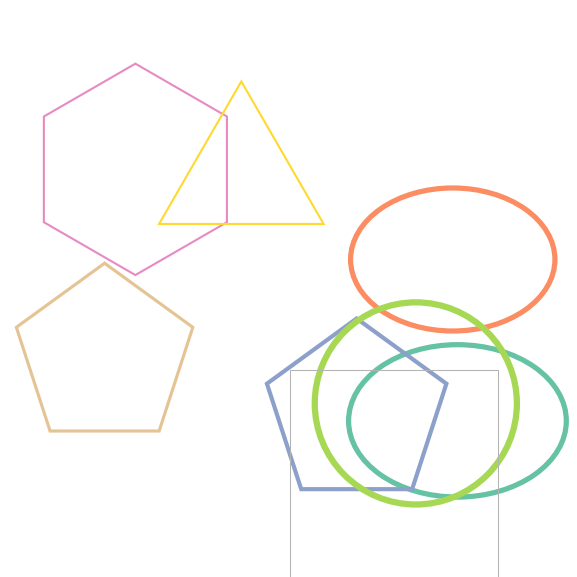[{"shape": "oval", "thickness": 2.5, "radius": 0.94, "center": [0.792, 0.27]}, {"shape": "oval", "thickness": 2.5, "radius": 0.88, "center": [0.784, 0.55]}, {"shape": "pentagon", "thickness": 2, "radius": 0.82, "center": [0.618, 0.284]}, {"shape": "hexagon", "thickness": 1, "radius": 0.92, "center": [0.234, 0.706]}, {"shape": "circle", "thickness": 3, "radius": 0.88, "center": [0.72, 0.301]}, {"shape": "triangle", "thickness": 1, "radius": 0.82, "center": [0.418, 0.694]}, {"shape": "pentagon", "thickness": 1.5, "radius": 0.8, "center": [0.181, 0.383]}, {"shape": "square", "thickness": 0.5, "radius": 0.9, "center": [0.682, 0.177]}]